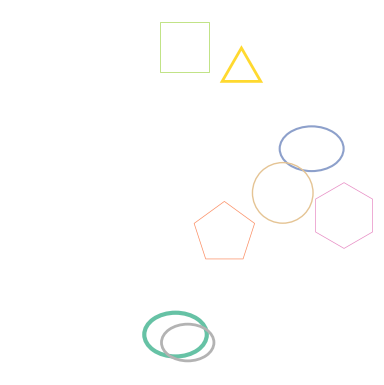[{"shape": "oval", "thickness": 3, "radius": 0.41, "center": [0.456, 0.131]}, {"shape": "pentagon", "thickness": 0.5, "radius": 0.41, "center": [0.583, 0.394]}, {"shape": "oval", "thickness": 1.5, "radius": 0.42, "center": [0.809, 0.614]}, {"shape": "hexagon", "thickness": 0.5, "radius": 0.43, "center": [0.894, 0.44]}, {"shape": "square", "thickness": 0.5, "radius": 0.32, "center": [0.479, 0.878]}, {"shape": "triangle", "thickness": 2, "radius": 0.29, "center": [0.627, 0.818]}, {"shape": "circle", "thickness": 1, "radius": 0.39, "center": [0.734, 0.499]}, {"shape": "oval", "thickness": 2, "radius": 0.34, "center": [0.488, 0.11]}]